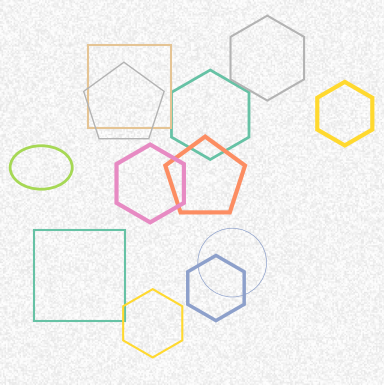[{"shape": "hexagon", "thickness": 2, "radius": 0.58, "center": [0.546, 0.702]}, {"shape": "square", "thickness": 1.5, "radius": 0.59, "center": [0.207, 0.285]}, {"shape": "pentagon", "thickness": 3, "radius": 0.54, "center": [0.533, 0.536]}, {"shape": "circle", "thickness": 0.5, "radius": 0.45, "center": [0.603, 0.318]}, {"shape": "hexagon", "thickness": 2.5, "radius": 0.42, "center": [0.561, 0.252]}, {"shape": "hexagon", "thickness": 3, "radius": 0.51, "center": [0.39, 0.523]}, {"shape": "oval", "thickness": 2, "radius": 0.4, "center": [0.107, 0.565]}, {"shape": "hexagon", "thickness": 3, "radius": 0.41, "center": [0.896, 0.705]}, {"shape": "hexagon", "thickness": 1.5, "radius": 0.44, "center": [0.397, 0.16]}, {"shape": "square", "thickness": 1.5, "radius": 0.54, "center": [0.336, 0.774]}, {"shape": "hexagon", "thickness": 1.5, "radius": 0.55, "center": [0.694, 0.849]}, {"shape": "pentagon", "thickness": 1, "radius": 0.55, "center": [0.322, 0.729]}]